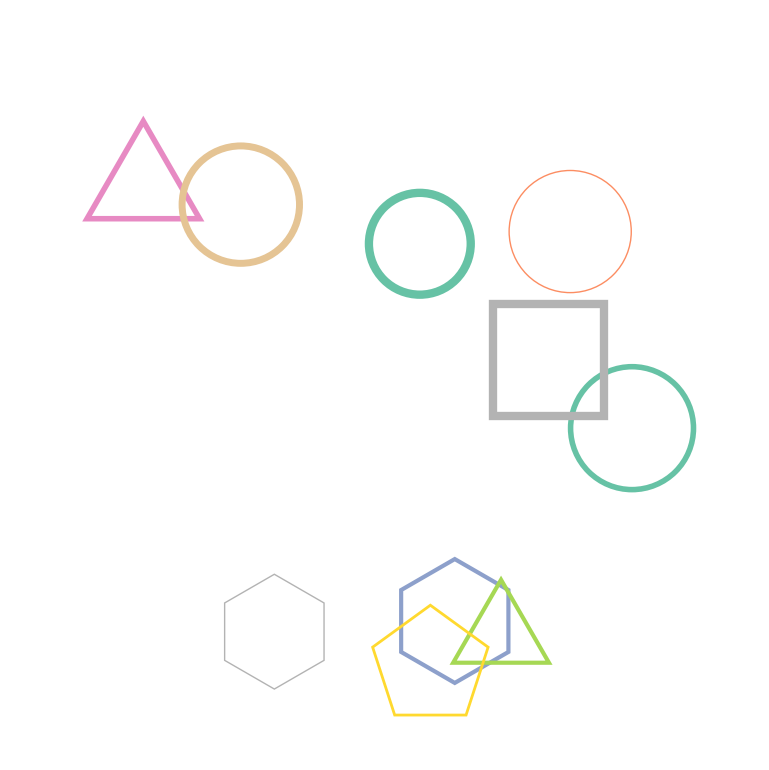[{"shape": "circle", "thickness": 3, "radius": 0.33, "center": [0.545, 0.683]}, {"shape": "circle", "thickness": 2, "radius": 0.4, "center": [0.821, 0.444]}, {"shape": "circle", "thickness": 0.5, "radius": 0.4, "center": [0.741, 0.699]}, {"shape": "hexagon", "thickness": 1.5, "radius": 0.4, "center": [0.591, 0.194]}, {"shape": "triangle", "thickness": 2, "radius": 0.42, "center": [0.186, 0.758]}, {"shape": "triangle", "thickness": 1.5, "radius": 0.36, "center": [0.651, 0.175]}, {"shape": "pentagon", "thickness": 1, "radius": 0.39, "center": [0.559, 0.135]}, {"shape": "circle", "thickness": 2.5, "radius": 0.38, "center": [0.313, 0.734]}, {"shape": "square", "thickness": 3, "radius": 0.36, "center": [0.712, 0.532]}, {"shape": "hexagon", "thickness": 0.5, "radius": 0.37, "center": [0.356, 0.18]}]